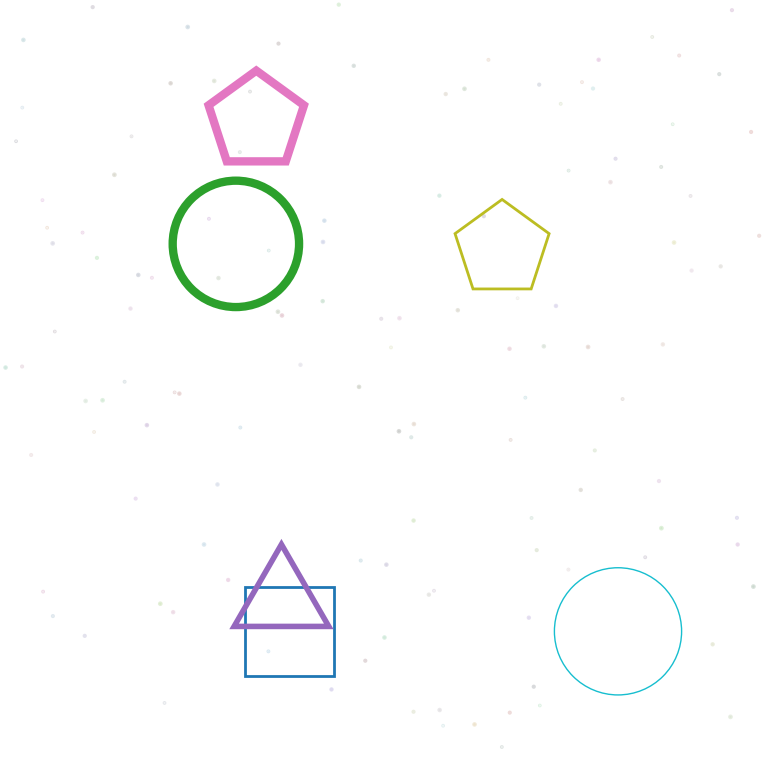[{"shape": "square", "thickness": 1, "radius": 0.29, "center": [0.376, 0.18]}, {"shape": "circle", "thickness": 3, "radius": 0.41, "center": [0.306, 0.683]}, {"shape": "triangle", "thickness": 2, "radius": 0.35, "center": [0.366, 0.222]}, {"shape": "pentagon", "thickness": 3, "radius": 0.33, "center": [0.333, 0.843]}, {"shape": "pentagon", "thickness": 1, "radius": 0.32, "center": [0.652, 0.677]}, {"shape": "circle", "thickness": 0.5, "radius": 0.41, "center": [0.803, 0.18]}]